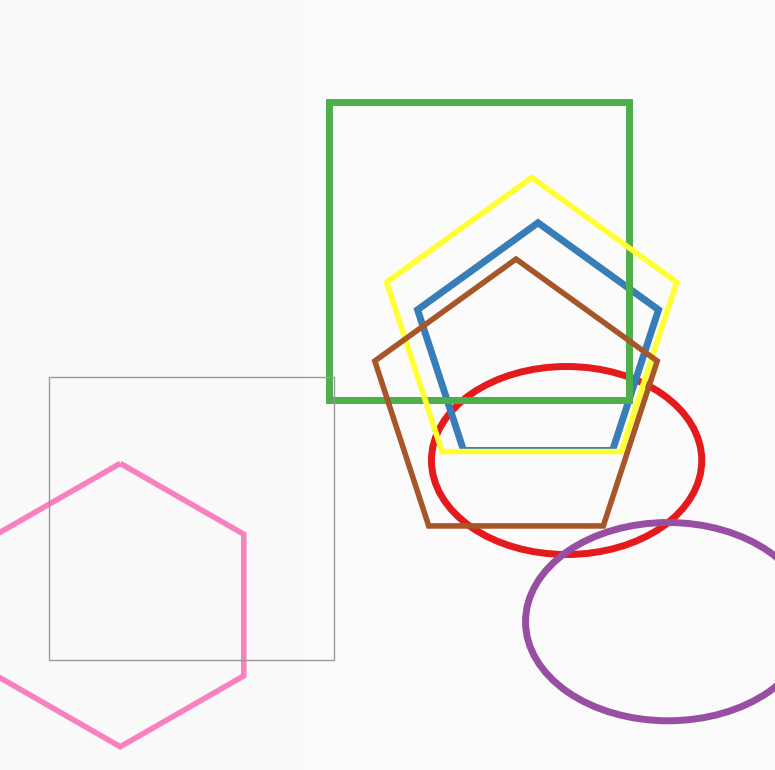[{"shape": "oval", "thickness": 2.5, "radius": 0.87, "center": [0.731, 0.402]}, {"shape": "pentagon", "thickness": 2.5, "radius": 0.82, "center": [0.694, 0.547]}, {"shape": "square", "thickness": 2.5, "radius": 0.97, "center": [0.618, 0.674]}, {"shape": "oval", "thickness": 2.5, "radius": 0.92, "center": [0.862, 0.193]}, {"shape": "pentagon", "thickness": 2, "radius": 0.98, "center": [0.686, 0.573]}, {"shape": "pentagon", "thickness": 2, "radius": 0.96, "center": [0.666, 0.472]}, {"shape": "hexagon", "thickness": 2, "radius": 0.92, "center": [0.155, 0.214]}, {"shape": "square", "thickness": 0.5, "radius": 0.92, "center": [0.247, 0.327]}]